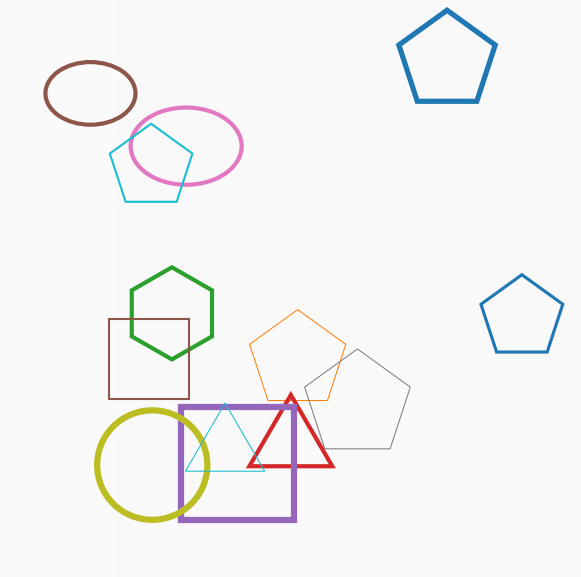[{"shape": "pentagon", "thickness": 1.5, "radius": 0.37, "center": [0.898, 0.449]}, {"shape": "pentagon", "thickness": 2.5, "radius": 0.44, "center": [0.769, 0.894]}, {"shape": "pentagon", "thickness": 0.5, "radius": 0.44, "center": [0.512, 0.376]}, {"shape": "hexagon", "thickness": 2, "radius": 0.4, "center": [0.296, 0.457]}, {"shape": "triangle", "thickness": 2, "radius": 0.41, "center": [0.5, 0.233]}, {"shape": "square", "thickness": 3, "radius": 0.49, "center": [0.409, 0.196]}, {"shape": "oval", "thickness": 2, "radius": 0.39, "center": [0.156, 0.837]}, {"shape": "square", "thickness": 1, "radius": 0.34, "center": [0.256, 0.377]}, {"shape": "oval", "thickness": 2, "radius": 0.48, "center": [0.32, 0.746]}, {"shape": "pentagon", "thickness": 0.5, "radius": 0.48, "center": [0.615, 0.299]}, {"shape": "circle", "thickness": 3, "radius": 0.47, "center": [0.262, 0.194]}, {"shape": "pentagon", "thickness": 1, "radius": 0.37, "center": [0.26, 0.71]}, {"shape": "triangle", "thickness": 0.5, "radius": 0.39, "center": [0.387, 0.223]}]